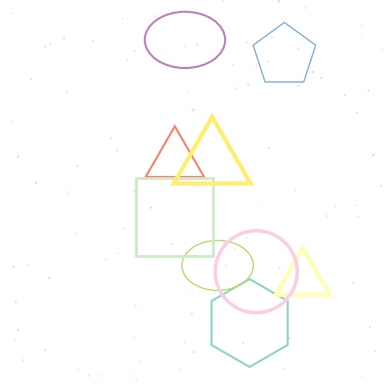[{"shape": "hexagon", "thickness": 1.5, "radius": 0.57, "center": [0.648, 0.161]}, {"shape": "triangle", "thickness": 3, "radius": 0.41, "center": [0.787, 0.275]}, {"shape": "triangle", "thickness": 1.5, "radius": 0.44, "center": [0.454, 0.584]}, {"shape": "pentagon", "thickness": 1, "radius": 0.43, "center": [0.739, 0.856]}, {"shape": "oval", "thickness": 1, "radius": 0.46, "center": [0.565, 0.311]}, {"shape": "circle", "thickness": 2.5, "radius": 0.53, "center": [0.666, 0.294]}, {"shape": "oval", "thickness": 1.5, "radius": 0.52, "center": [0.48, 0.896]}, {"shape": "square", "thickness": 2, "radius": 0.5, "center": [0.453, 0.436]}, {"shape": "triangle", "thickness": 3, "radius": 0.58, "center": [0.551, 0.581]}]